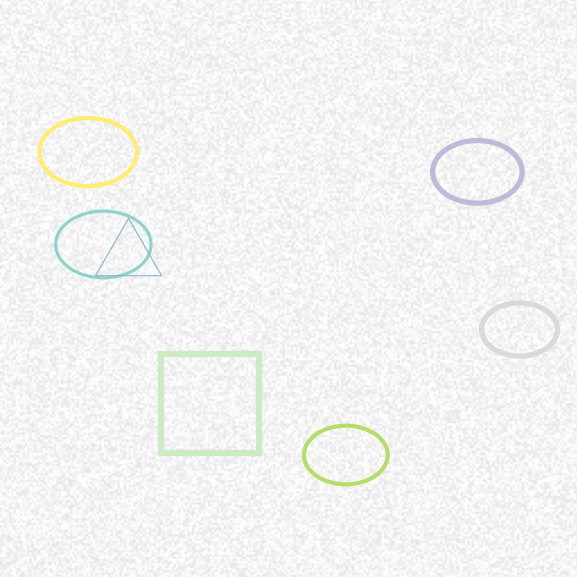[{"shape": "oval", "thickness": 1.5, "radius": 0.41, "center": [0.179, 0.576]}, {"shape": "oval", "thickness": 2.5, "radius": 0.39, "center": [0.827, 0.702]}, {"shape": "triangle", "thickness": 0.5, "radius": 0.33, "center": [0.223, 0.555]}, {"shape": "oval", "thickness": 2, "radius": 0.36, "center": [0.599, 0.211]}, {"shape": "oval", "thickness": 2.5, "radius": 0.33, "center": [0.9, 0.429]}, {"shape": "square", "thickness": 3, "radius": 0.43, "center": [0.364, 0.3]}, {"shape": "oval", "thickness": 2, "radius": 0.42, "center": [0.152, 0.736]}]